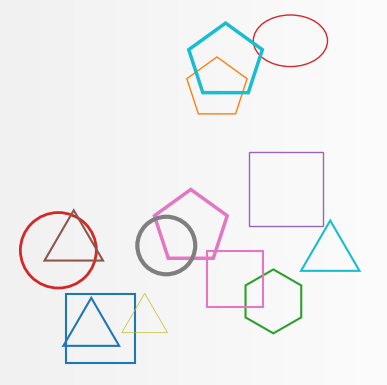[{"shape": "square", "thickness": 1.5, "radius": 0.45, "center": [0.259, 0.147]}, {"shape": "triangle", "thickness": 1.5, "radius": 0.42, "center": [0.235, 0.143]}, {"shape": "pentagon", "thickness": 1, "radius": 0.41, "center": [0.56, 0.77]}, {"shape": "hexagon", "thickness": 1.5, "radius": 0.42, "center": [0.706, 0.217]}, {"shape": "circle", "thickness": 2, "radius": 0.49, "center": [0.151, 0.35]}, {"shape": "oval", "thickness": 1, "radius": 0.48, "center": [0.749, 0.894]}, {"shape": "square", "thickness": 1, "radius": 0.48, "center": [0.739, 0.509]}, {"shape": "triangle", "thickness": 1.5, "radius": 0.44, "center": [0.19, 0.367]}, {"shape": "square", "thickness": 1.5, "radius": 0.36, "center": [0.607, 0.275]}, {"shape": "pentagon", "thickness": 2.5, "radius": 0.49, "center": [0.492, 0.409]}, {"shape": "circle", "thickness": 3, "radius": 0.37, "center": [0.429, 0.362]}, {"shape": "triangle", "thickness": 0.5, "radius": 0.34, "center": [0.373, 0.17]}, {"shape": "triangle", "thickness": 1.5, "radius": 0.44, "center": [0.852, 0.34]}, {"shape": "pentagon", "thickness": 2.5, "radius": 0.5, "center": [0.582, 0.84]}]